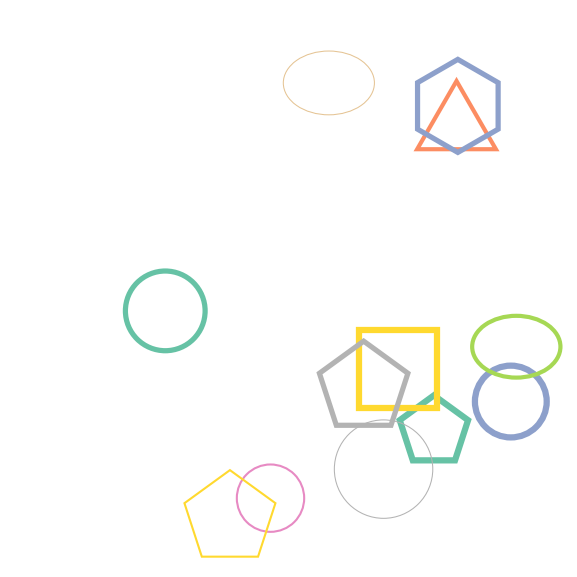[{"shape": "circle", "thickness": 2.5, "radius": 0.35, "center": [0.286, 0.461]}, {"shape": "pentagon", "thickness": 3, "radius": 0.31, "center": [0.751, 0.252]}, {"shape": "triangle", "thickness": 2, "radius": 0.39, "center": [0.791, 0.78]}, {"shape": "circle", "thickness": 3, "radius": 0.31, "center": [0.885, 0.304]}, {"shape": "hexagon", "thickness": 2.5, "radius": 0.4, "center": [0.793, 0.816]}, {"shape": "circle", "thickness": 1, "radius": 0.29, "center": [0.468, 0.137]}, {"shape": "oval", "thickness": 2, "radius": 0.38, "center": [0.894, 0.399]}, {"shape": "square", "thickness": 3, "radius": 0.34, "center": [0.689, 0.36]}, {"shape": "pentagon", "thickness": 1, "radius": 0.41, "center": [0.398, 0.102]}, {"shape": "oval", "thickness": 0.5, "radius": 0.39, "center": [0.569, 0.856]}, {"shape": "pentagon", "thickness": 2.5, "radius": 0.4, "center": [0.63, 0.328]}, {"shape": "circle", "thickness": 0.5, "radius": 0.43, "center": [0.664, 0.187]}]